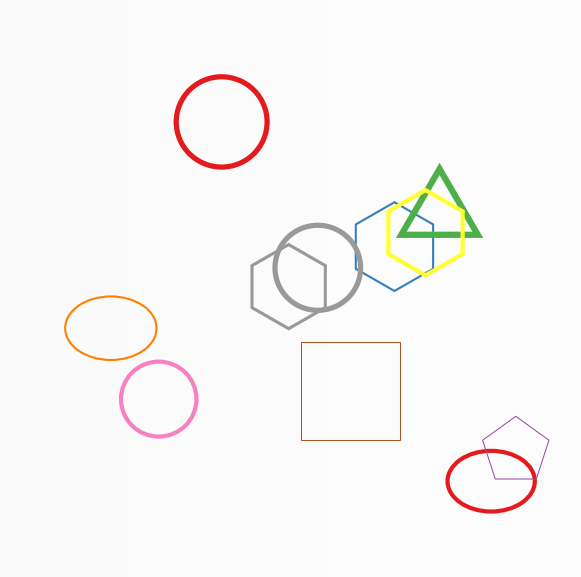[{"shape": "oval", "thickness": 2, "radius": 0.38, "center": [0.845, 0.166]}, {"shape": "circle", "thickness": 2.5, "radius": 0.39, "center": [0.381, 0.788]}, {"shape": "hexagon", "thickness": 1, "radius": 0.38, "center": [0.679, 0.572]}, {"shape": "triangle", "thickness": 3, "radius": 0.38, "center": [0.756, 0.631]}, {"shape": "pentagon", "thickness": 0.5, "radius": 0.3, "center": [0.887, 0.218]}, {"shape": "oval", "thickness": 1, "radius": 0.39, "center": [0.191, 0.431]}, {"shape": "hexagon", "thickness": 2, "radius": 0.37, "center": [0.732, 0.596]}, {"shape": "square", "thickness": 0.5, "radius": 0.43, "center": [0.603, 0.322]}, {"shape": "circle", "thickness": 2, "radius": 0.32, "center": [0.273, 0.308]}, {"shape": "circle", "thickness": 2.5, "radius": 0.37, "center": [0.547, 0.535]}, {"shape": "hexagon", "thickness": 1.5, "radius": 0.36, "center": [0.497, 0.503]}]